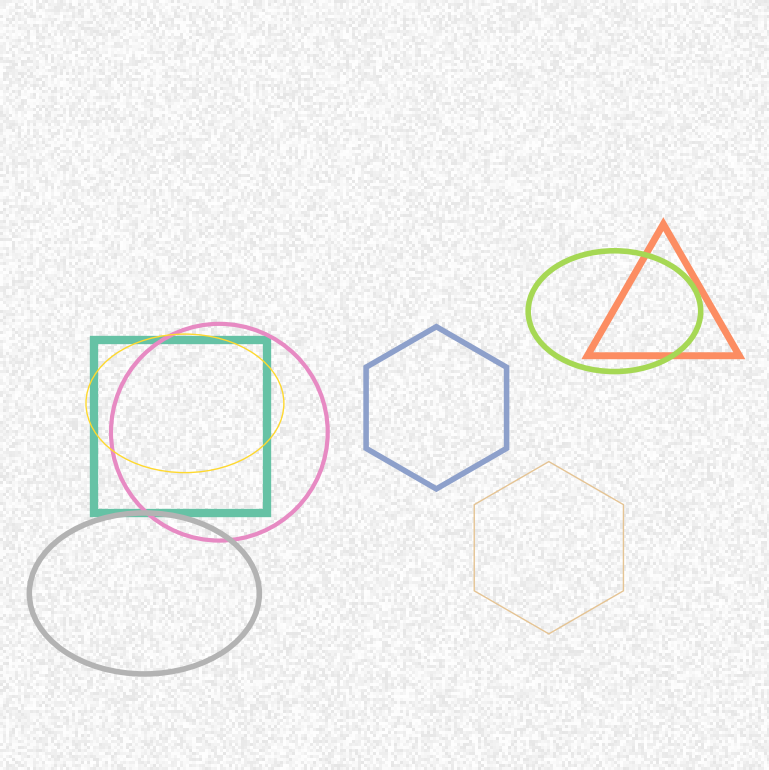[{"shape": "square", "thickness": 3, "radius": 0.56, "center": [0.234, 0.447]}, {"shape": "triangle", "thickness": 2.5, "radius": 0.57, "center": [0.861, 0.595]}, {"shape": "hexagon", "thickness": 2, "radius": 0.53, "center": [0.567, 0.47]}, {"shape": "circle", "thickness": 1.5, "radius": 0.7, "center": [0.285, 0.439]}, {"shape": "oval", "thickness": 2, "radius": 0.56, "center": [0.798, 0.596]}, {"shape": "oval", "thickness": 0.5, "radius": 0.64, "center": [0.24, 0.476]}, {"shape": "hexagon", "thickness": 0.5, "radius": 0.56, "center": [0.713, 0.289]}, {"shape": "oval", "thickness": 2, "radius": 0.75, "center": [0.187, 0.229]}]